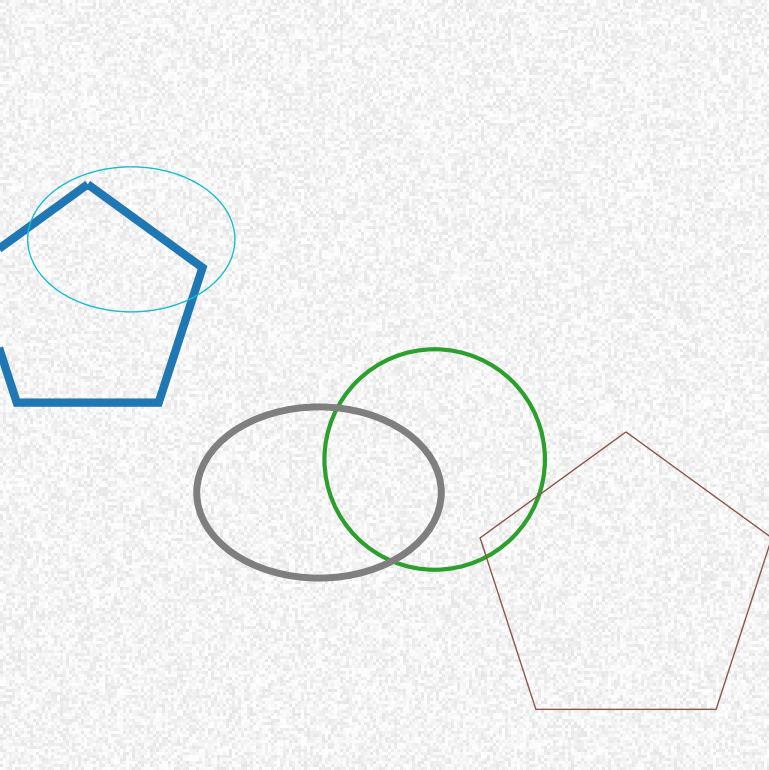[{"shape": "pentagon", "thickness": 3, "radius": 0.78, "center": [0.114, 0.604]}, {"shape": "circle", "thickness": 1.5, "radius": 0.72, "center": [0.565, 0.403]}, {"shape": "pentagon", "thickness": 0.5, "radius": 1.0, "center": [0.813, 0.24]}, {"shape": "oval", "thickness": 2.5, "radius": 0.79, "center": [0.414, 0.36]}, {"shape": "oval", "thickness": 0.5, "radius": 0.67, "center": [0.171, 0.689]}]